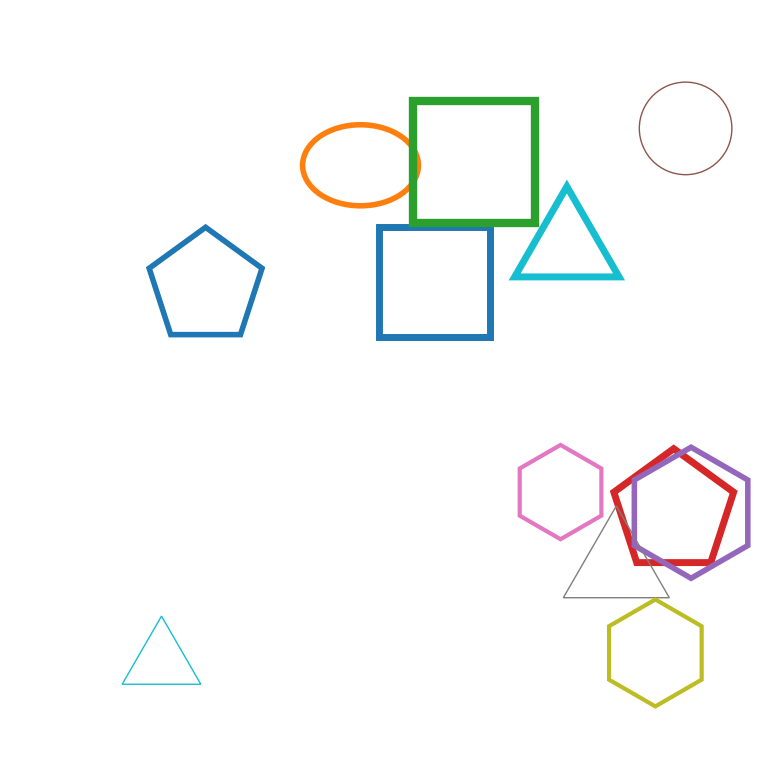[{"shape": "pentagon", "thickness": 2, "radius": 0.39, "center": [0.267, 0.628]}, {"shape": "square", "thickness": 2.5, "radius": 0.36, "center": [0.564, 0.634]}, {"shape": "oval", "thickness": 2, "radius": 0.38, "center": [0.468, 0.785]}, {"shape": "square", "thickness": 3, "radius": 0.4, "center": [0.616, 0.789]}, {"shape": "pentagon", "thickness": 2.5, "radius": 0.41, "center": [0.875, 0.336]}, {"shape": "hexagon", "thickness": 2, "radius": 0.43, "center": [0.898, 0.334]}, {"shape": "circle", "thickness": 0.5, "radius": 0.3, "center": [0.89, 0.833]}, {"shape": "hexagon", "thickness": 1.5, "radius": 0.31, "center": [0.728, 0.361]}, {"shape": "triangle", "thickness": 0.5, "radius": 0.4, "center": [0.8, 0.263]}, {"shape": "hexagon", "thickness": 1.5, "radius": 0.35, "center": [0.851, 0.152]}, {"shape": "triangle", "thickness": 0.5, "radius": 0.29, "center": [0.21, 0.141]}, {"shape": "triangle", "thickness": 2.5, "radius": 0.39, "center": [0.736, 0.68]}]